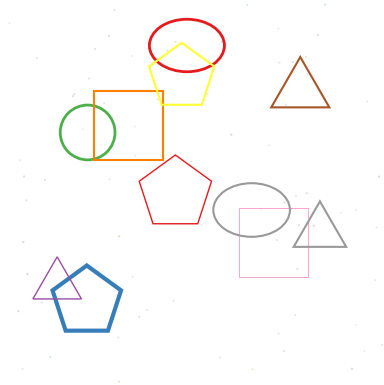[{"shape": "oval", "thickness": 2, "radius": 0.49, "center": [0.485, 0.882]}, {"shape": "pentagon", "thickness": 1, "radius": 0.49, "center": [0.456, 0.499]}, {"shape": "pentagon", "thickness": 3, "radius": 0.47, "center": [0.225, 0.217]}, {"shape": "circle", "thickness": 2, "radius": 0.36, "center": [0.228, 0.656]}, {"shape": "triangle", "thickness": 1, "radius": 0.36, "center": [0.148, 0.26]}, {"shape": "square", "thickness": 1.5, "radius": 0.45, "center": [0.333, 0.674]}, {"shape": "pentagon", "thickness": 1.5, "radius": 0.45, "center": [0.472, 0.8]}, {"shape": "triangle", "thickness": 1.5, "radius": 0.44, "center": [0.78, 0.765]}, {"shape": "square", "thickness": 0.5, "radius": 0.45, "center": [0.71, 0.371]}, {"shape": "triangle", "thickness": 1.5, "radius": 0.39, "center": [0.831, 0.398]}, {"shape": "oval", "thickness": 1.5, "radius": 0.5, "center": [0.654, 0.455]}]